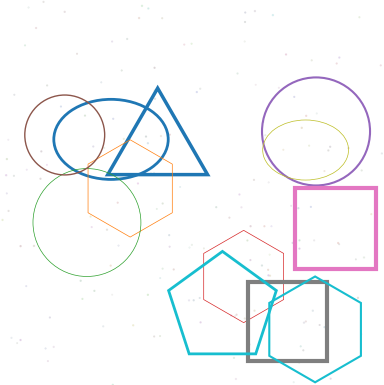[{"shape": "triangle", "thickness": 2.5, "radius": 0.75, "center": [0.409, 0.621]}, {"shape": "oval", "thickness": 2, "radius": 0.74, "center": [0.288, 0.638]}, {"shape": "hexagon", "thickness": 0.5, "radius": 0.63, "center": [0.338, 0.511]}, {"shape": "circle", "thickness": 0.5, "radius": 0.7, "center": [0.226, 0.422]}, {"shape": "hexagon", "thickness": 0.5, "radius": 0.6, "center": [0.633, 0.282]}, {"shape": "circle", "thickness": 1.5, "radius": 0.7, "center": [0.821, 0.659]}, {"shape": "circle", "thickness": 1, "radius": 0.52, "center": [0.168, 0.649]}, {"shape": "square", "thickness": 3, "radius": 0.53, "center": [0.871, 0.406]}, {"shape": "square", "thickness": 3, "radius": 0.51, "center": [0.747, 0.164]}, {"shape": "oval", "thickness": 0.5, "radius": 0.56, "center": [0.794, 0.61]}, {"shape": "hexagon", "thickness": 1.5, "radius": 0.69, "center": [0.818, 0.144]}, {"shape": "pentagon", "thickness": 2, "radius": 0.74, "center": [0.578, 0.2]}]